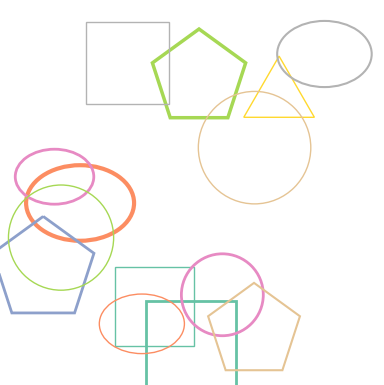[{"shape": "square", "thickness": 2, "radius": 0.58, "center": [0.496, 0.102]}, {"shape": "square", "thickness": 1, "radius": 0.52, "center": [0.401, 0.203]}, {"shape": "oval", "thickness": 3, "radius": 0.7, "center": [0.208, 0.473]}, {"shape": "oval", "thickness": 1, "radius": 0.55, "center": [0.368, 0.159]}, {"shape": "pentagon", "thickness": 2, "radius": 0.69, "center": [0.112, 0.299]}, {"shape": "circle", "thickness": 2, "radius": 0.53, "center": [0.578, 0.234]}, {"shape": "oval", "thickness": 2, "radius": 0.51, "center": [0.142, 0.541]}, {"shape": "pentagon", "thickness": 2.5, "radius": 0.64, "center": [0.517, 0.797]}, {"shape": "circle", "thickness": 1, "radius": 0.68, "center": [0.159, 0.383]}, {"shape": "triangle", "thickness": 1, "radius": 0.53, "center": [0.725, 0.748]}, {"shape": "circle", "thickness": 1, "radius": 0.73, "center": [0.661, 0.616]}, {"shape": "pentagon", "thickness": 1.5, "radius": 0.63, "center": [0.66, 0.14]}, {"shape": "oval", "thickness": 1.5, "radius": 0.61, "center": [0.843, 0.86]}, {"shape": "square", "thickness": 1, "radius": 0.54, "center": [0.332, 0.836]}]